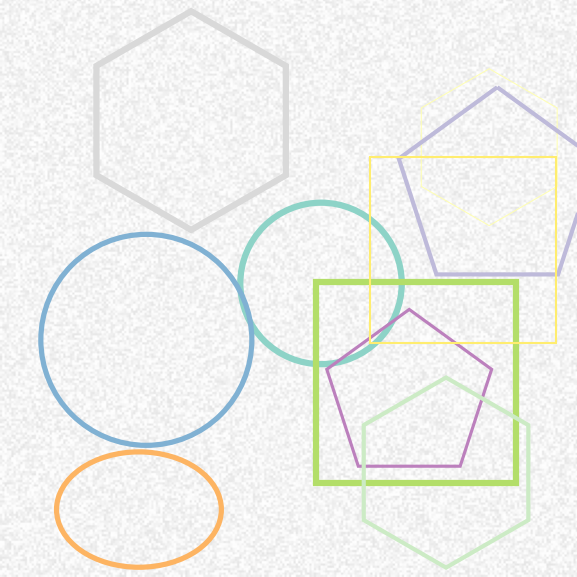[{"shape": "circle", "thickness": 3, "radius": 0.7, "center": [0.556, 0.508]}, {"shape": "hexagon", "thickness": 0.5, "radius": 0.68, "center": [0.847, 0.744]}, {"shape": "pentagon", "thickness": 2, "radius": 0.9, "center": [0.861, 0.669]}, {"shape": "circle", "thickness": 2.5, "radius": 0.91, "center": [0.253, 0.411]}, {"shape": "oval", "thickness": 2.5, "radius": 0.71, "center": [0.241, 0.117]}, {"shape": "square", "thickness": 3, "radius": 0.87, "center": [0.72, 0.337]}, {"shape": "hexagon", "thickness": 3, "radius": 0.95, "center": [0.331, 0.79]}, {"shape": "pentagon", "thickness": 1.5, "radius": 0.75, "center": [0.709, 0.313]}, {"shape": "hexagon", "thickness": 2, "radius": 0.82, "center": [0.772, 0.181]}, {"shape": "square", "thickness": 1, "radius": 0.8, "center": [0.802, 0.567]}]